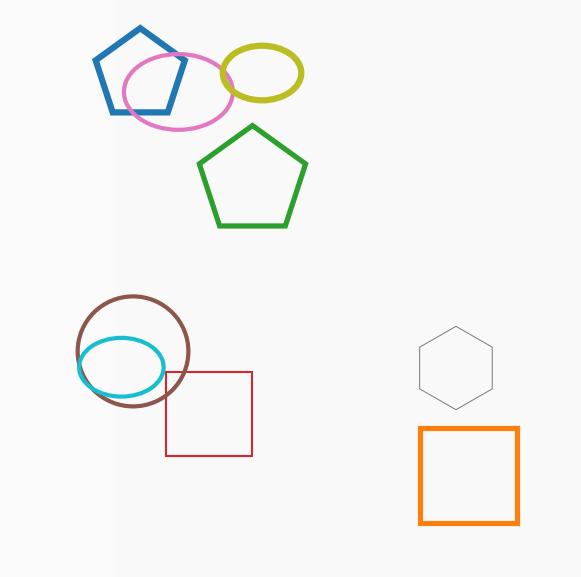[{"shape": "pentagon", "thickness": 3, "radius": 0.4, "center": [0.241, 0.87]}, {"shape": "square", "thickness": 2.5, "radius": 0.42, "center": [0.806, 0.176]}, {"shape": "pentagon", "thickness": 2.5, "radius": 0.48, "center": [0.434, 0.686]}, {"shape": "square", "thickness": 1, "radius": 0.37, "center": [0.36, 0.282]}, {"shape": "circle", "thickness": 2, "radius": 0.48, "center": [0.229, 0.391]}, {"shape": "oval", "thickness": 2, "radius": 0.47, "center": [0.307, 0.84]}, {"shape": "hexagon", "thickness": 0.5, "radius": 0.36, "center": [0.784, 0.362]}, {"shape": "oval", "thickness": 3, "radius": 0.34, "center": [0.451, 0.873]}, {"shape": "oval", "thickness": 2, "radius": 0.36, "center": [0.209, 0.363]}]